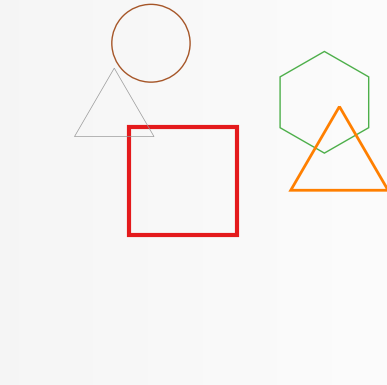[{"shape": "square", "thickness": 3, "radius": 0.7, "center": [0.472, 0.531]}, {"shape": "hexagon", "thickness": 1, "radius": 0.66, "center": [0.837, 0.734]}, {"shape": "triangle", "thickness": 2, "radius": 0.73, "center": [0.876, 0.578]}, {"shape": "circle", "thickness": 1, "radius": 0.51, "center": [0.39, 0.888]}, {"shape": "triangle", "thickness": 0.5, "radius": 0.59, "center": [0.295, 0.704]}]